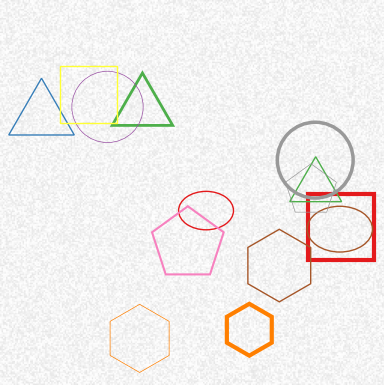[{"shape": "oval", "thickness": 1, "radius": 0.36, "center": [0.535, 0.453]}, {"shape": "square", "thickness": 3, "radius": 0.43, "center": [0.886, 0.411]}, {"shape": "triangle", "thickness": 1, "radius": 0.49, "center": [0.108, 0.699]}, {"shape": "triangle", "thickness": 1, "radius": 0.39, "center": [0.82, 0.515]}, {"shape": "triangle", "thickness": 2, "radius": 0.45, "center": [0.37, 0.72]}, {"shape": "circle", "thickness": 0.5, "radius": 0.46, "center": [0.279, 0.722]}, {"shape": "hexagon", "thickness": 3, "radius": 0.34, "center": [0.648, 0.144]}, {"shape": "hexagon", "thickness": 0.5, "radius": 0.44, "center": [0.363, 0.121]}, {"shape": "square", "thickness": 1, "radius": 0.37, "center": [0.23, 0.755]}, {"shape": "oval", "thickness": 1, "radius": 0.42, "center": [0.883, 0.405]}, {"shape": "hexagon", "thickness": 1, "radius": 0.47, "center": [0.725, 0.31]}, {"shape": "pentagon", "thickness": 1.5, "radius": 0.49, "center": [0.488, 0.366]}, {"shape": "pentagon", "thickness": 0.5, "radius": 0.35, "center": [0.808, 0.505]}, {"shape": "circle", "thickness": 2.5, "radius": 0.49, "center": [0.819, 0.584]}]